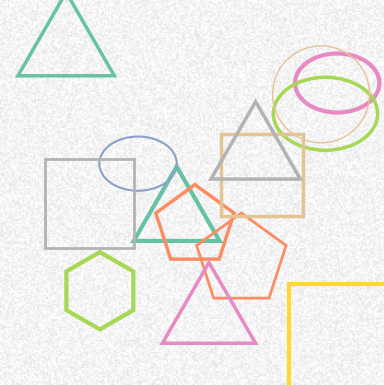[{"shape": "triangle", "thickness": 2.5, "radius": 0.72, "center": [0.172, 0.875]}, {"shape": "triangle", "thickness": 3, "radius": 0.64, "center": [0.459, 0.439]}, {"shape": "pentagon", "thickness": 2.5, "radius": 0.53, "center": [0.506, 0.413]}, {"shape": "pentagon", "thickness": 2, "radius": 0.61, "center": [0.627, 0.325]}, {"shape": "oval", "thickness": 1.5, "radius": 0.5, "center": [0.359, 0.575]}, {"shape": "triangle", "thickness": 2.5, "radius": 0.7, "center": [0.543, 0.178]}, {"shape": "oval", "thickness": 3, "radius": 0.55, "center": [0.876, 0.784]}, {"shape": "oval", "thickness": 2.5, "radius": 0.68, "center": [0.845, 0.705]}, {"shape": "hexagon", "thickness": 3, "radius": 0.5, "center": [0.259, 0.245]}, {"shape": "square", "thickness": 3, "radius": 0.71, "center": [0.891, 0.12]}, {"shape": "square", "thickness": 2.5, "radius": 0.53, "center": [0.68, 0.545]}, {"shape": "circle", "thickness": 1, "radius": 0.63, "center": [0.834, 0.755]}, {"shape": "square", "thickness": 2, "radius": 0.58, "center": [0.233, 0.472]}, {"shape": "triangle", "thickness": 2.5, "radius": 0.67, "center": [0.664, 0.602]}]